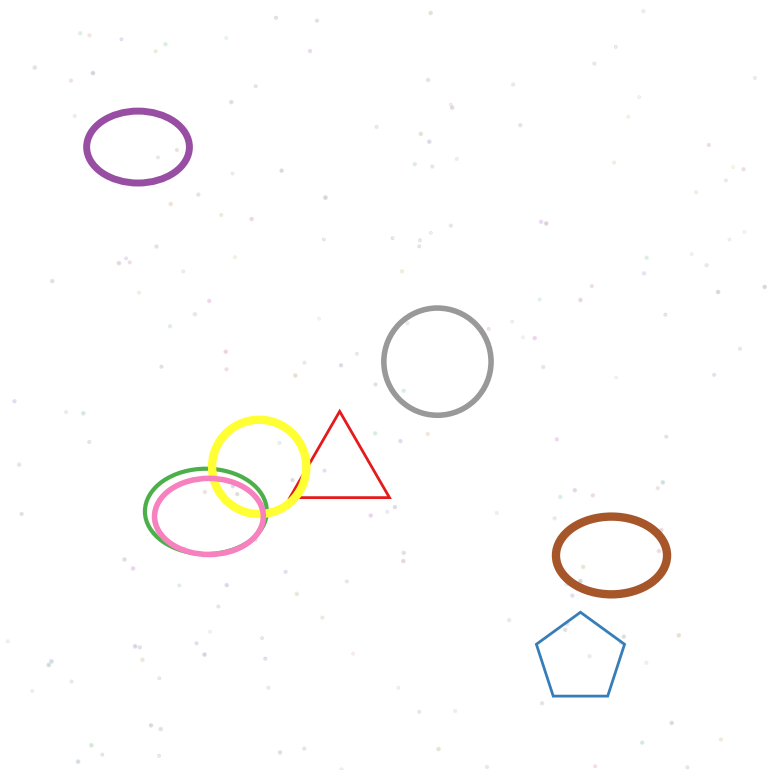[{"shape": "triangle", "thickness": 1, "radius": 0.37, "center": [0.441, 0.391]}, {"shape": "pentagon", "thickness": 1, "radius": 0.3, "center": [0.754, 0.145]}, {"shape": "oval", "thickness": 1.5, "radius": 0.4, "center": [0.267, 0.336]}, {"shape": "oval", "thickness": 2.5, "radius": 0.33, "center": [0.179, 0.809]}, {"shape": "circle", "thickness": 3, "radius": 0.31, "center": [0.337, 0.394]}, {"shape": "oval", "thickness": 3, "radius": 0.36, "center": [0.794, 0.279]}, {"shape": "oval", "thickness": 2, "radius": 0.35, "center": [0.271, 0.329]}, {"shape": "circle", "thickness": 2, "radius": 0.35, "center": [0.568, 0.53]}]